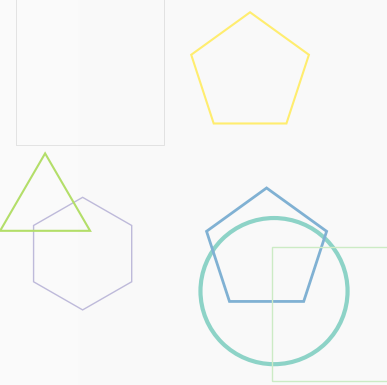[{"shape": "circle", "thickness": 3, "radius": 0.95, "center": [0.707, 0.244]}, {"shape": "hexagon", "thickness": 1, "radius": 0.73, "center": [0.213, 0.341]}, {"shape": "pentagon", "thickness": 2, "radius": 0.81, "center": [0.688, 0.349]}, {"shape": "triangle", "thickness": 1.5, "radius": 0.67, "center": [0.116, 0.468]}, {"shape": "square", "thickness": 0.5, "radius": 0.96, "center": [0.232, 0.814]}, {"shape": "square", "thickness": 1, "radius": 0.86, "center": [0.875, 0.184]}, {"shape": "pentagon", "thickness": 1.5, "radius": 0.8, "center": [0.645, 0.808]}]